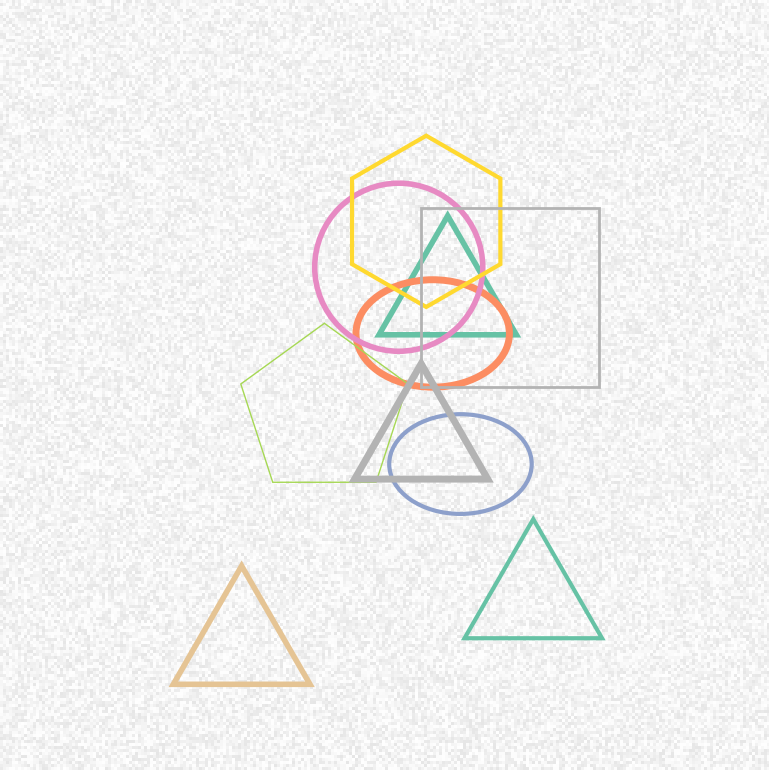[{"shape": "triangle", "thickness": 2, "radius": 0.52, "center": [0.581, 0.617]}, {"shape": "triangle", "thickness": 1.5, "radius": 0.52, "center": [0.693, 0.223]}, {"shape": "oval", "thickness": 2.5, "radius": 0.5, "center": [0.562, 0.567]}, {"shape": "oval", "thickness": 1.5, "radius": 0.46, "center": [0.598, 0.397]}, {"shape": "circle", "thickness": 2, "radius": 0.55, "center": [0.518, 0.653]}, {"shape": "pentagon", "thickness": 0.5, "radius": 0.57, "center": [0.421, 0.466]}, {"shape": "hexagon", "thickness": 1.5, "radius": 0.56, "center": [0.554, 0.713]}, {"shape": "triangle", "thickness": 2, "radius": 0.51, "center": [0.314, 0.163]}, {"shape": "triangle", "thickness": 2.5, "radius": 0.5, "center": [0.547, 0.428]}, {"shape": "square", "thickness": 1, "radius": 0.58, "center": [0.663, 0.614]}]